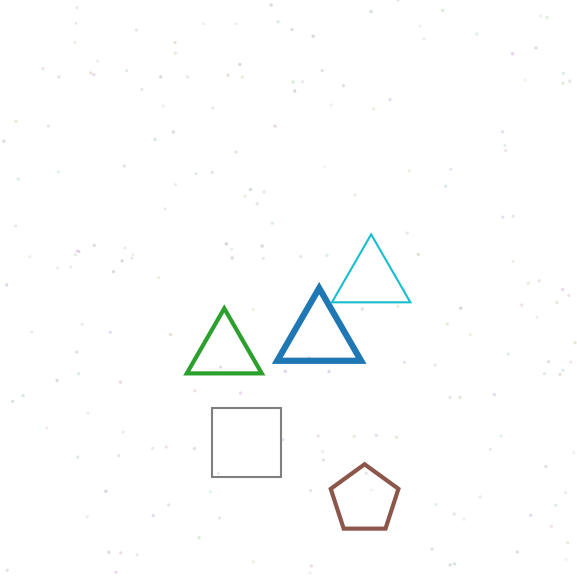[{"shape": "triangle", "thickness": 3, "radius": 0.42, "center": [0.553, 0.416]}, {"shape": "triangle", "thickness": 2, "radius": 0.37, "center": [0.388, 0.39]}, {"shape": "pentagon", "thickness": 2, "radius": 0.31, "center": [0.631, 0.134]}, {"shape": "square", "thickness": 1, "radius": 0.3, "center": [0.427, 0.233]}, {"shape": "triangle", "thickness": 1, "radius": 0.39, "center": [0.643, 0.515]}]